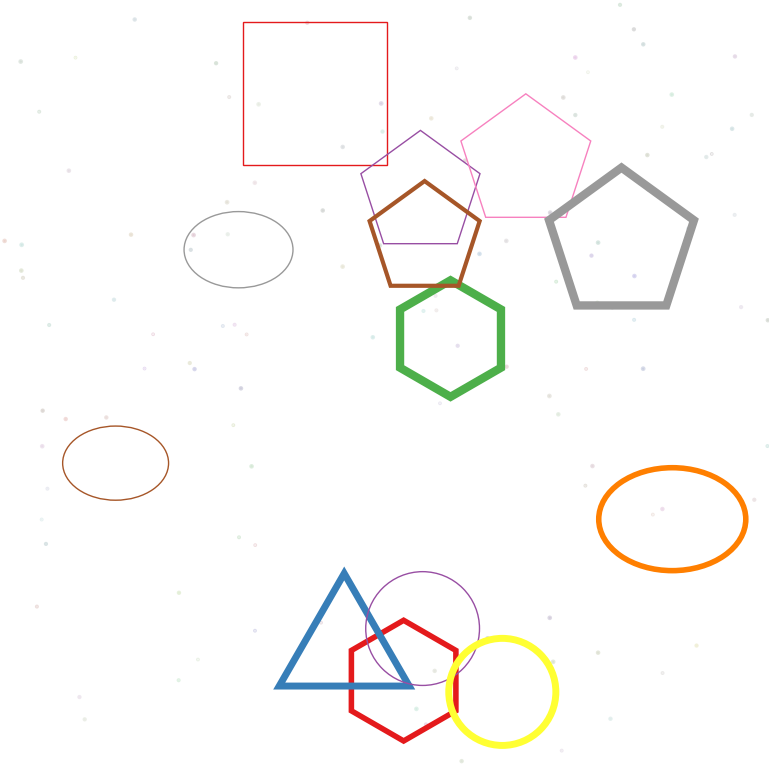[{"shape": "square", "thickness": 0.5, "radius": 0.47, "center": [0.409, 0.878]}, {"shape": "hexagon", "thickness": 2, "radius": 0.39, "center": [0.524, 0.116]}, {"shape": "triangle", "thickness": 2.5, "radius": 0.49, "center": [0.447, 0.158]}, {"shape": "hexagon", "thickness": 3, "radius": 0.38, "center": [0.585, 0.56]}, {"shape": "pentagon", "thickness": 0.5, "radius": 0.41, "center": [0.546, 0.749]}, {"shape": "circle", "thickness": 0.5, "radius": 0.37, "center": [0.549, 0.184]}, {"shape": "oval", "thickness": 2, "radius": 0.48, "center": [0.873, 0.326]}, {"shape": "circle", "thickness": 2.5, "radius": 0.35, "center": [0.652, 0.101]}, {"shape": "oval", "thickness": 0.5, "radius": 0.34, "center": [0.15, 0.399]}, {"shape": "pentagon", "thickness": 1.5, "radius": 0.38, "center": [0.551, 0.69]}, {"shape": "pentagon", "thickness": 0.5, "radius": 0.44, "center": [0.683, 0.789]}, {"shape": "pentagon", "thickness": 3, "radius": 0.49, "center": [0.807, 0.683]}, {"shape": "oval", "thickness": 0.5, "radius": 0.35, "center": [0.31, 0.676]}]